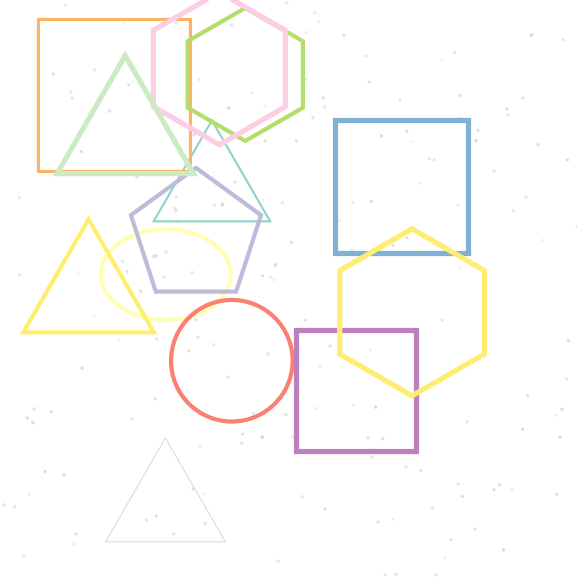[{"shape": "triangle", "thickness": 1, "radius": 0.58, "center": [0.367, 0.674]}, {"shape": "oval", "thickness": 2, "radius": 0.56, "center": [0.287, 0.524]}, {"shape": "pentagon", "thickness": 2, "radius": 0.59, "center": [0.339, 0.59]}, {"shape": "circle", "thickness": 2, "radius": 0.53, "center": [0.401, 0.374]}, {"shape": "square", "thickness": 2.5, "radius": 0.58, "center": [0.695, 0.676]}, {"shape": "square", "thickness": 1.5, "radius": 0.66, "center": [0.197, 0.834]}, {"shape": "hexagon", "thickness": 2, "radius": 0.58, "center": [0.425, 0.87]}, {"shape": "hexagon", "thickness": 2.5, "radius": 0.66, "center": [0.38, 0.881]}, {"shape": "triangle", "thickness": 0.5, "radius": 0.6, "center": [0.286, 0.121]}, {"shape": "square", "thickness": 2.5, "radius": 0.52, "center": [0.617, 0.323]}, {"shape": "triangle", "thickness": 2.5, "radius": 0.68, "center": [0.217, 0.767]}, {"shape": "triangle", "thickness": 2, "radius": 0.65, "center": [0.153, 0.489]}, {"shape": "hexagon", "thickness": 2.5, "radius": 0.72, "center": [0.714, 0.458]}]